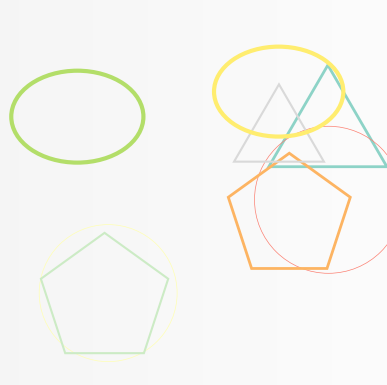[{"shape": "triangle", "thickness": 2, "radius": 0.88, "center": [0.846, 0.655]}, {"shape": "circle", "thickness": 0.5, "radius": 0.89, "center": [0.279, 0.239]}, {"shape": "circle", "thickness": 0.5, "radius": 0.95, "center": [0.848, 0.481]}, {"shape": "pentagon", "thickness": 2, "radius": 0.83, "center": [0.747, 0.437]}, {"shape": "oval", "thickness": 3, "radius": 0.85, "center": [0.2, 0.697]}, {"shape": "triangle", "thickness": 1.5, "radius": 0.67, "center": [0.72, 0.647]}, {"shape": "pentagon", "thickness": 1.5, "radius": 0.86, "center": [0.27, 0.222]}, {"shape": "oval", "thickness": 3, "radius": 0.83, "center": [0.719, 0.762]}]